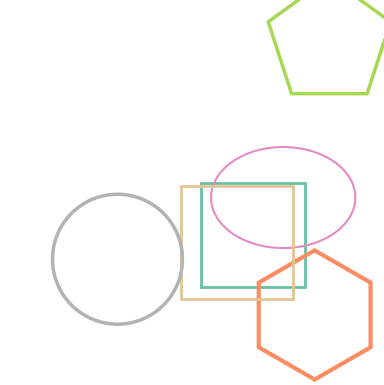[{"shape": "square", "thickness": 2, "radius": 0.68, "center": [0.656, 0.39]}, {"shape": "hexagon", "thickness": 3, "radius": 0.84, "center": [0.817, 0.182]}, {"shape": "oval", "thickness": 1.5, "radius": 0.94, "center": [0.736, 0.487]}, {"shape": "pentagon", "thickness": 2.5, "radius": 0.83, "center": [0.856, 0.892]}, {"shape": "square", "thickness": 2, "radius": 0.73, "center": [0.616, 0.37]}, {"shape": "circle", "thickness": 2.5, "radius": 0.84, "center": [0.305, 0.327]}]